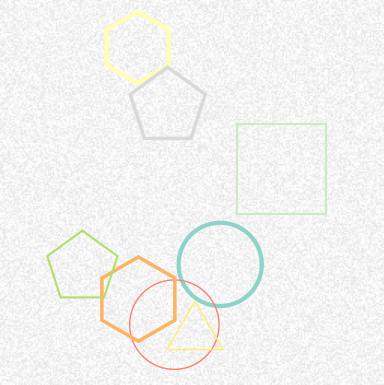[{"shape": "circle", "thickness": 3, "radius": 0.54, "center": [0.572, 0.313]}, {"shape": "hexagon", "thickness": 3, "radius": 0.46, "center": [0.358, 0.877]}, {"shape": "circle", "thickness": 1, "radius": 0.58, "center": [0.453, 0.157]}, {"shape": "hexagon", "thickness": 2.5, "radius": 0.55, "center": [0.359, 0.223]}, {"shape": "pentagon", "thickness": 1.5, "radius": 0.48, "center": [0.214, 0.305]}, {"shape": "pentagon", "thickness": 2.5, "radius": 0.51, "center": [0.436, 0.723]}, {"shape": "square", "thickness": 1.5, "radius": 0.58, "center": [0.732, 0.561]}, {"shape": "triangle", "thickness": 1, "radius": 0.42, "center": [0.507, 0.134]}]